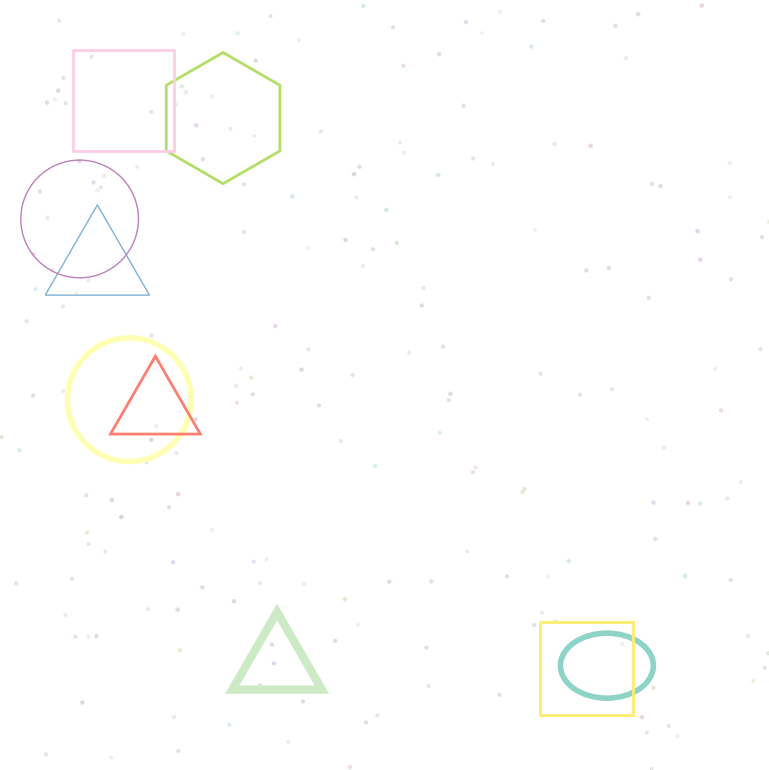[{"shape": "oval", "thickness": 2, "radius": 0.3, "center": [0.788, 0.136]}, {"shape": "circle", "thickness": 2, "radius": 0.4, "center": [0.168, 0.481]}, {"shape": "triangle", "thickness": 1, "radius": 0.34, "center": [0.202, 0.47]}, {"shape": "triangle", "thickness": 0.5, "radius": 0.39, "center": [0.126, 0.656]}, {"shape": "hexagon", "thickness": 1, "radius": 0.43, "center": [0.29, 0.847]}, {"shape": "square", "thickness": 1, "radius": 0.33, "center": [0.16, 0.87]}, {"shape": "circle", "thickness": 0.5, "radius": 0.38, "center": [0.103, 0.716]}, {"shape": "triangle", "thickness": 3, "radius": 0.34, "center": [0.36, 0.138]}, {"shape": "square", "thickness": 1, "radius": 0.3, "center": [0.761, 0.132]}]